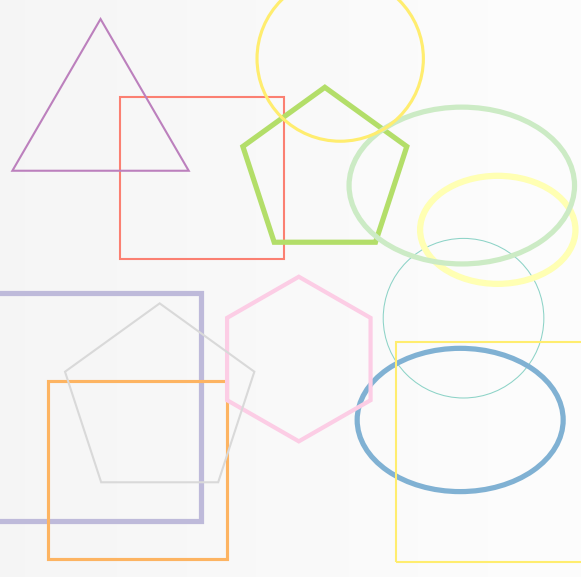[{"shape": "circle", "thickness": 0.5, "radius": 0.69, "center": [0.797, 0.448]}, {"shape": "oval", "thickness": 3, "radius": 0.67, "center": [0.856, 0.601]}, {"shape": "square", "thickness": 2.5, "radius": 0.99, "center": [0.149, 0.294]}, {"shape": "square", "thickness": 1, "radius": 0.7, "center": [0.348, 0.691]}, {"shape": "oval", "thickness": 2.5, "radius": 0.89, "center": [0.792, 0.272]}, {"shape": "square", "thickness": 1.5, "radius": 0.77, "center": [0.236, 0.185]}, {"shape": "pentagon", "thickness": 2.5, "radius": 0.74, "center": [0.559, 0.7]}, {"shape": "hexagon", "thickness": 2, "radius": 0.71, "center": [0.514, 0.377]}, {"shape": "pentagon", "thickness": 1, "radius": 0.86, "center": [0.275, 0.303]}, {"shape": "triangle", "thickness": 1, "radius": 0.88, "center": [0.173, 0.791]}, {"shape": "oval", "thickness": 2.5, "radius": 0.97, "center": [0.794, 0.678]}, {"shape": "square", "thickness": 1, "radius": 0.96, "center": [0.872, 0.217]}, {"shape": "circle", "thickness": 1.5, "radius": 0.72, "center": [0.585, 0.898]}]